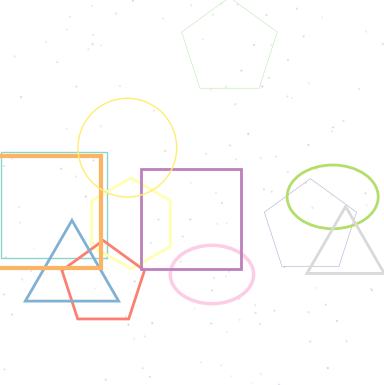[{"shape": "square", "thickness": 1, "radius": 0.69, "center": [0.14, 0.468]}, {"shape": "hexagon", "thickness": 2, "radius": 0.59, "center": [0.34, 0.42]}, {"shape": "pentagon", "thickness": 0.5, "radius": 0.63, "center": [0.806, 0.41]}, {"shape": "pentagon", "thickness": 2, "radius": 0.56, "center": [0.268, 0.263]}, {"shape": "triangle", "thickness": 2, "radius": 0.7, "center": [0.187, 0.288]}, {"shape": "square", "thickness": 3, "radius": 0.73, "center": [0.117, 0.45]}, {"shape": "oval", "thickness": 2, "radius": 0.59, "center": [0.864, 0.489]}, {"shape": "oval", "thickness": 2.5, "radius": 0.54, "center": [0.551, 0.287]}, {"shape": "triangle", "thickness": 2, "radius": 0.58, "center": [0.898, 0.348]}, {"shape": "square", "thickness": 2, "radius": 0.65, "center": [0.496, 0.431]}, {"shape": "pentagon", "thickness": 0.5, "radius": 0.65, "center": [0.596, 0.876]}, {"shape": "circle", "thickness": 1, "radius": 0.64, "center": [0.331, 0.616]}]